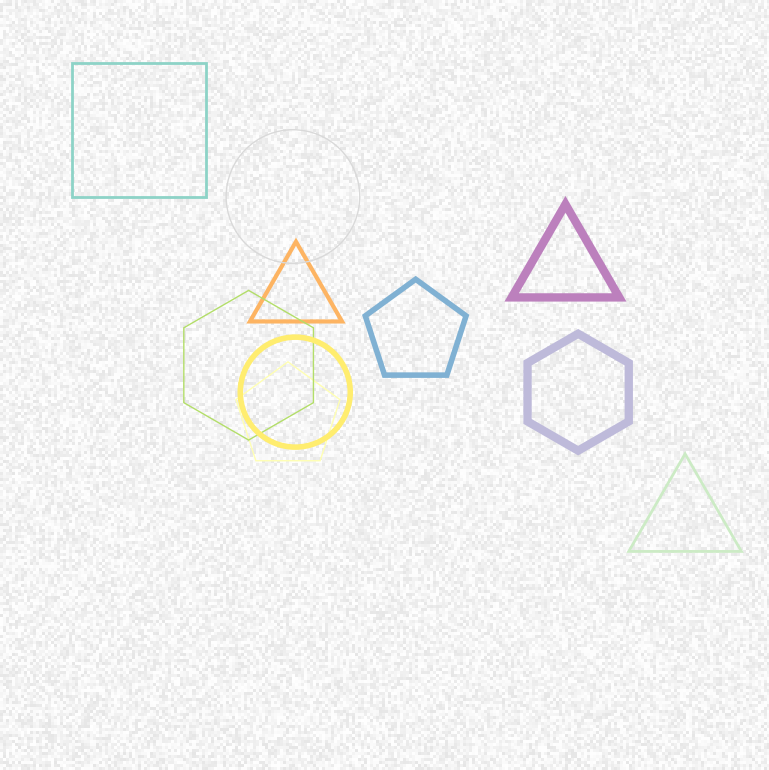[{"shape": "square", "thickness": 1, "radius": 0.44, "center": [0.181, 0.831]}, {"shape": "pentagon", "thickness": 0.5, "radius": 0.35, "center": [0.374, 0.459]}, {"shape": "hexagon", "thickness": 3, "radius": 0.38, "center": [0.751, 0.491]}, {"shape": "pentagon", "thickness": 2, "radius": 0.34, "center": [0.54, 0.569]}, {"shape": "triangle", "thickness": 1.5, "radius": 0.35, "center": [0.384, 0.617]}, {"shape": "hexagon", "thickness": 0.5, "radius": 0.49, "center": [0.323, 0.526]}, {"shape": "circle", "thickness": 0.5, "radius": 0.43, "center": [0.38, 0.745]}, {"shape": "triangle", "thickness": 3, "radius": 0.4, "center": [0.734, 0.654]}, {"shape": "triangle", "thickness": 1, "radius": 0.42, "center": [0.89, 0.326]}, {"shape": "circle", "thickness": 2, "radius": 0.36, "center": [0.383, 0.491]}]